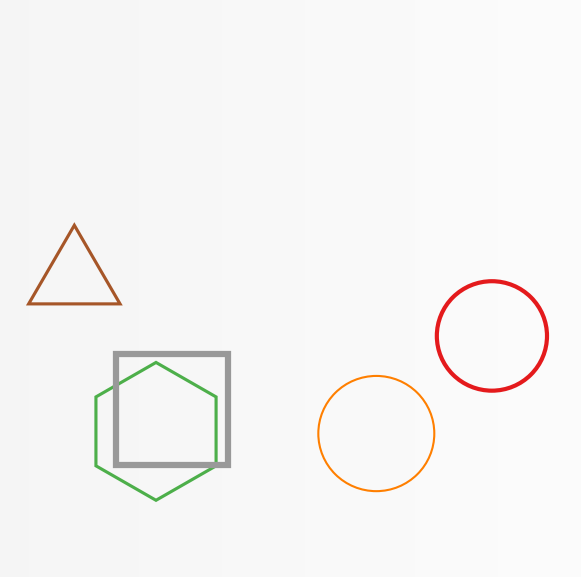[{"shape": "circle", "thickness": 2, "radius": 0.47, "center": [0.846, 0.417]}, {"shape": "hexagon", "thickness": 1.5, "radius": 0.6, "center": [0.268, 0.252]}, {"shape": "circle", "thickness": 1, "radius": 0.5, "center": [0.647, 0.248]}, {"shape": "triangle", "thickness": 1.5, "radius": 0.45, "center": [0.128, 0.518]}, {"shape": "square", "thickness": 3, "radius": 0.48, "center": [0.295, 0.29]}]